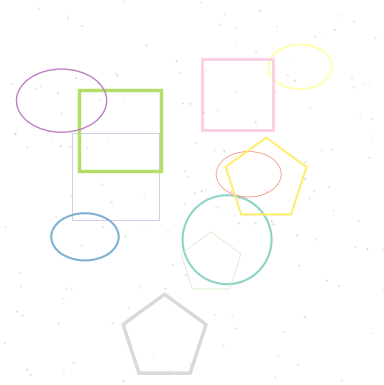[{"shape": "circle", "thickness": 1.5, "radius": 0.58, "center": [0.59, 0.377]}, {"shape": "oval", "thickness": 1.5, "radius": 0.41, "center": [0.78, 0.826]}, {"shape": "square", "thickness": 0.5, "radius": 0.56, "center": [0.301, 0.542]}, {"shape": "oval", "thickness": 0.5, "radius": 0.42, "center": [0.646, 0.547]}, {"shape": "oval", "thickness": 1.5, "radius": 0.44, "center": [0.221, 0.385]}, {"shape": "square", "thickness": 2.5, "radius": 0.53, "center": [0.312, 0.661]}, {"shape": "square", "thickness": 2, "radius": 0.46, "center": [0.616, 0.754]}, {"shape": "pentagon", "thickness": 2.5, "radius": 0.57, "center": [0.427, 0.122]}, {"shape": "oval", "thickness": 1, "radius": 0.59, "center": [0.16, 0.739]}, {"shape": "pentagon", "thickness": 0.5, "radius": 0.41, "center": [0.548, 0.316]}, {"shape": "pentagon", "thickness": 1.5, "radius": 0.55, "center": [0.691, 0.532]}]